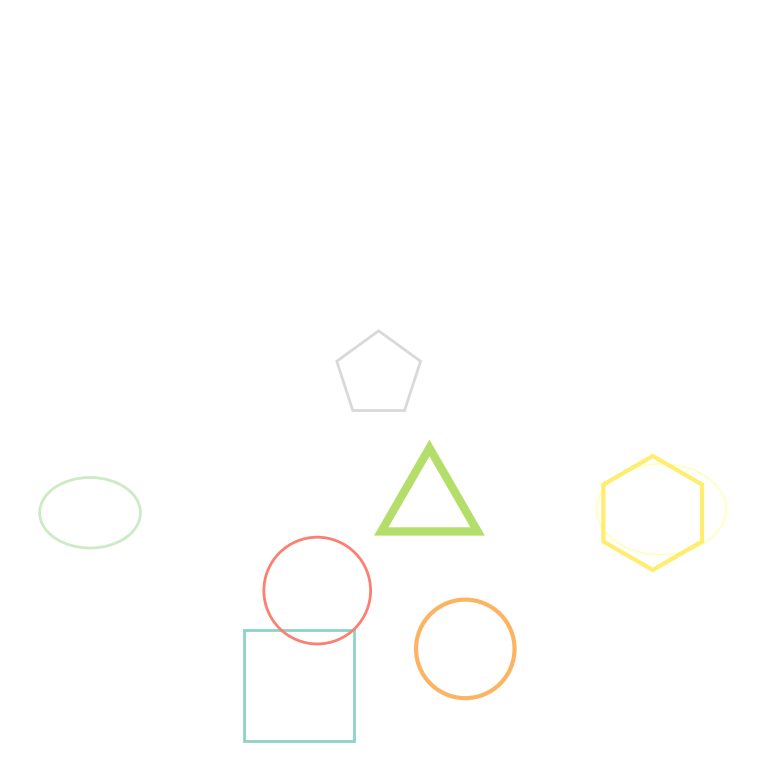[{"shape": "square", "thickness": 1, "radius": 0.36, "center": [0.388, 0.11]}, {"shape": "oval", "thickness": 0.5, "radius": 0.42, "center": [0.859, 0.339]}, {"shape": "circle", "thickness": 1, "radius": 0.35, "center": [0.412, 0.233]}, {"shape": "circle", "thickness": 1.5, "radius": 0.32, "center": [0.604, 0.157]}, {"shape": "triangle", "thickness": 3, "radius": 0.36, "center": [0.558, 0.346]}, {"shape": "pentagon", "thickness": 1, "radius": 0.29, "center": [0.492, 0.513]}, {"shape": "oval", "thickness": 1, "radius": 0.33, "center": [0.117, 0.334]}, {"shape": "hexagon", "thickness": 1.5, "radius": 0.37, "center": [0.848, 0.334]}]